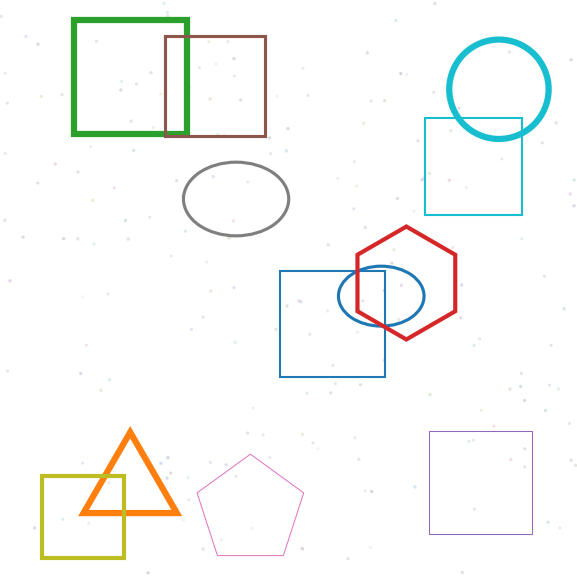[{"shape": "oval", "thickness": 1.5, "radius": 0.37, "center": [0.66, 0.486]}, {"shape": "square", "thickness": 1, "radius": 0.46, "center": [0.576, 0.438]}, {"shape": "triangle", "thickness": 3, "radius": 0.47, "center": [0.225, 0.157]}, {"shape": "square", "thickness": 3, "radius": 0.49, "center": [0.226, 0.866]}, {"shape": "hexagon", "thickness": 2, "radius": 0.49, "center": [0.704, 0.509]}, {"shape": "square", "thickness": 0.5, "radius": 0.44, "center": [0.832, 0.163]}, {"shape": "square", "thickness": 1.5, "radius": 0.43, "center": [0.372, 0.85]}, {"shape": "pentagon", "thickness": 0.5, "radius": 0.49, "center": [0.434, 0.116]}, {"shape": "oval", "thickness": 1.5, "radius": 0.46, "center": [0.409, 0.655]}, {"shape": "square", "thickness": 2, "radius": 0.36, "center": [0.143, 0.104]}, {"shape": "circle", "thickness": 3, "radius": 0.43, "center": [0.864, 0.845]}, {"shape": "square", "thickness": 1, "radius": 0.42, "center": [0.819, 0.711]}]